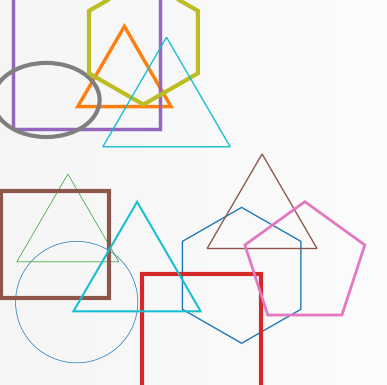[{"shape": "circle", "thickness": 0.5, "radius": 0.79, "center": [0.198, 0.215]}, {"shape": "hexagon", "thickness": 1, "radius": 0.88, "center": [0.624, 0.285]}, {"shape": "triangle", "thickness": 2.5, "radius": 0.69, "center": [0.321, 0.793]}, {"shape": "triangle", "thickness": 0.5, "radius": 0.76, "center": [0.175, 0.396]}, {"shape": "square", "thickness": 3, "radius": 0.77, "center": [0.521, 0.136]}, {"shape": "square", "thickness": 2.5, "radius": 0.95, "center": [0.223, 0.854]}, {"shape": "triangle", "thickness": 1, "radius": 0.82, "center": [0.676, 0.436]}, {"shape": "square", "thickness": 3, "radius": 0.7, "center": [0.141, 0.365]}, {"shape": "pentagon", "thickness": 2, "radius": 0.81, "center": [0.787, 0.313]}, {"shape": "oval", "thickness": 3, "radius": 0.69, "center": [0.12, 0.74]}, {"shape": "hexagon", "thickness": 3, "radius": 0.81, "center": [0.37, 0.891]}, {"shape": "triangle", "thickness": 1.5, "radius": 0.95, "center": [0.354, 0.286]}, {"shape": "triangle", "thickness": 1, "radius": 0.95, "center": [0.43, 0.714]}]